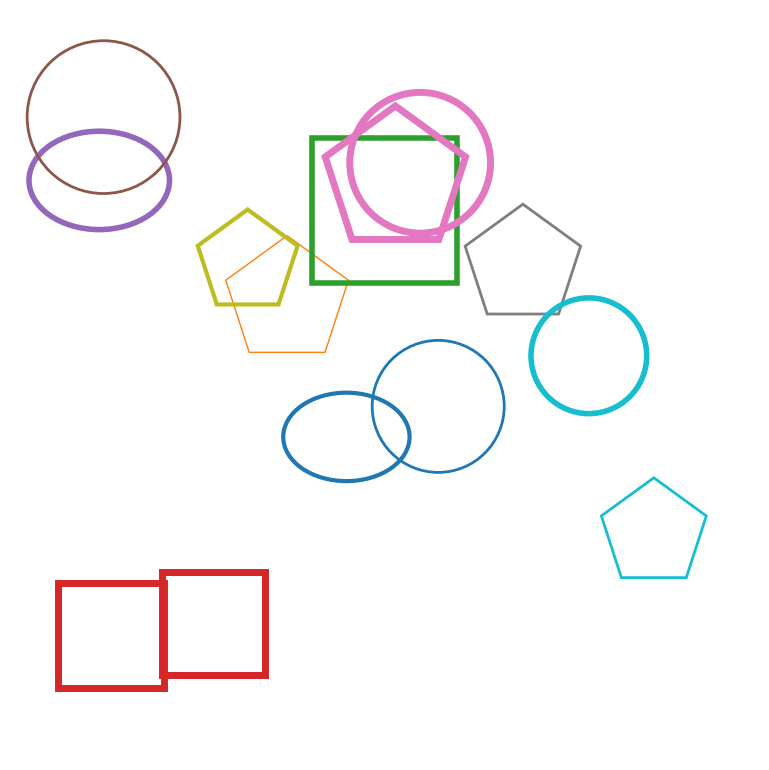[{"shape": "circle", "thickness": 1, "radius": 0.43, "center": [0.569, 0.472]}, {"shape": "oval", "thickness": 1.5, "radius": 0.41, "center": [0.45, 0.433]}, {"shape": "pentagon", "thickness": 0.5, "radius": 0.42, "center": [0.373, 0.61]}, {"shape": "square", "thickness": 2, "radius": 0.47, "center": [0.499, 0.727]}, {"shape": "square", "thickness": 2.5, "radius": 0.33, "center": [0.277, 0.191]}, {"shape": "square", "thickness": 2.5, "radius": 0.34, "center": [0.144, 0.175]}, {"shape": "oval", "thickness": 2, "radius": 0.46, "center": [0.129, 0.766]}, {"shape": "circle", "thickness": 1, "radius": 0.5, "center": [0.134, 0.848]}, {"shape": "circle", "thickness": 2.5, "radius": 0.46, "center": [0.546, 0.789]}, {"shape": "pentagon", "thickness": 2.5, "radius": 0.48, "center": [0.513, 0.767]}, {"shape": "pentagon", "thickness": 1, "radius": 0.39, "center": [0.679, 0.656]}, {"shape": "pentagon", "thickness": 1.5, "radius": 0.34, "center": [0.322, 0.66]}, {"shape": "pentagon", "thickness": 1, "radius": 0.36, "center": [0.849, 0.308]}, {"shape": "circle", "thickness": 2, "radius": 0.38, "center": [0.765, 0.538]}]